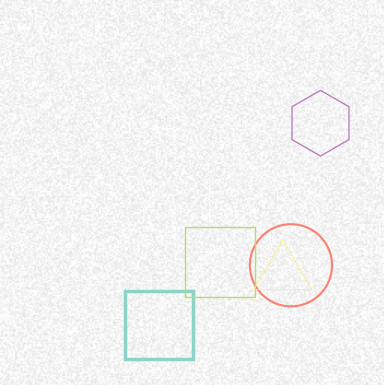[{"shape": "square", "thickness": 2.5, "radius": 0.44, "center": [0.413, 0.156]}, {"shape": "circle", "thickness": 1.5, "radius": 0.53, "center": [0.756, 0.311]}, {"shape": "square", "thickness": 1, "radius": 0.45, "center": [0.573, 0.321]}, {"shape": "hexagon", "thickness": 1, "radius": 0.43, "center": [0.832, 0.68]}, {"shape": "triangle", "thickness": 0.5, "radius": 0.43, "center": [0.735, 0.291]}]